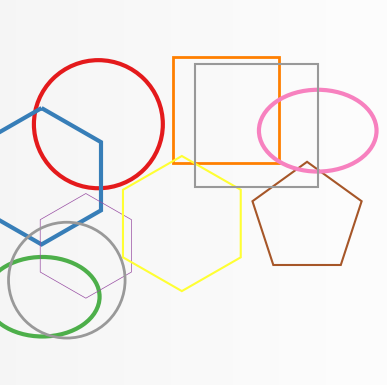[{"shape": "circle", "thickness": 3, "radius": 0.83, "center": [0.254, 0.677]}, {"shape": "hexagon", "thickness": 3, "radius": 0.89, "center": [0.107, 0.542]}, {"shape": "oval", "thickness": 3, "radius": 0.74, "center": [0.109, 0.229]}, {"shape": "hexagon", "thickness": 0.5, "radius": 0.68, "center": [0.222, 0.361]}, {"shape": "square", "thickness": 2, "radius": 0.69, "center": [0.584, 0.715]}, {"shape": "hexagon", "thickness": 1.5, "radius": 0.88, "center": [0.469, 0.419]}, {"shape": "pentagon", "thickness": 1.5, "radius": 0.74, "center": [0.792, 0.432]}, {"shape": "oval", "thickness": 3, "radius": 0.76, "center": [0.82, 0.661]}, {"shape": "circle", "thickness": 2, "radius": 0.75, "center": [0.172, 0.272]}, {"shape": "square", "thickness": 1.5, "radius": 0.8, "center": [0.662, 0.673]}]